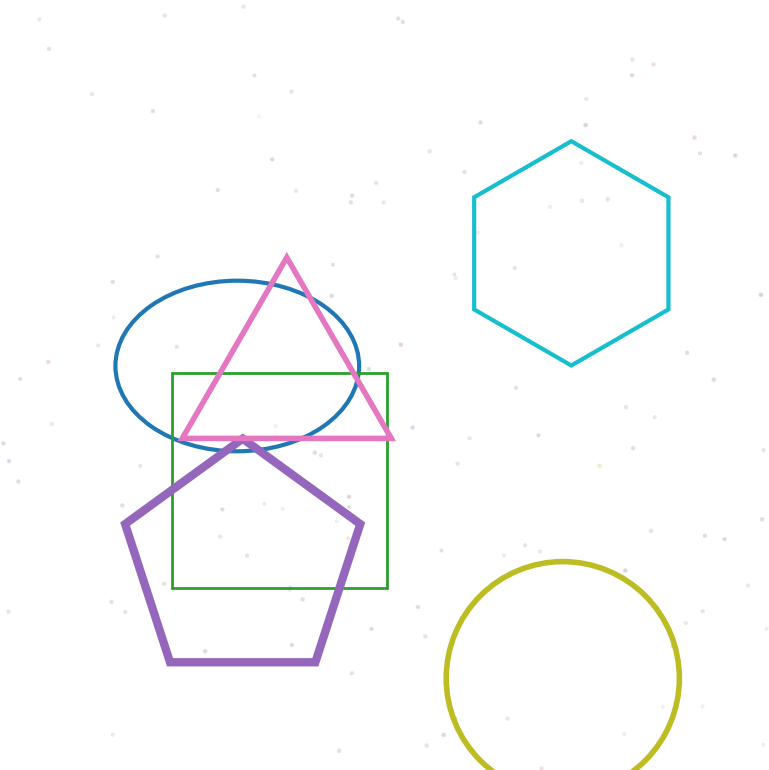[{"shape": "oval", "thickness": 1.5, "radius": 0.79, "center": [0.308, 0.525]}, {"shape": "square", "thickness": 1, "radius": 0.7, "center": [0.363, 0.376]}, {"shape": "pentagon", "thickness": 3, "radius": 0.8, "center": [0.315, 0.27]}, {"shape": "triangle", "thickness": 2, "radius": 0.78, "center": [0.372, 0.509]}, {"shape": "circle", "thickness": 2, "radius": 0.76, "center": [0.731, 0.119]}, {"shape": "hexagon", "thickness": 1.5, "radius": 0.73, "center": [0.742, 0.671]}]